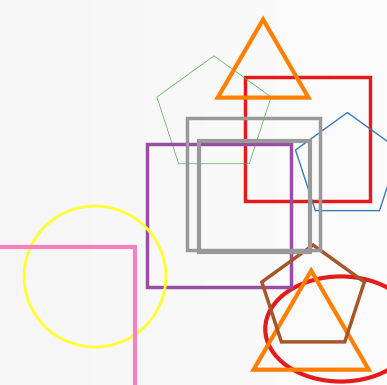[{"shape": "oval", "thickness": 3, "radius": 0.97, "center": [0.88, 0.145]}, {"shape": "square", "thickness": 2.5, "radius": 0.81, "center": [0.794, 0.639]}, {"shape": "pentagon", "thickness": 1, "radius": 0.7, "center": [0.897, 0.567]}, {"shape": "pentagon", "thickness": 0.5, "radius": 0.77, "center": [0.552, 0.7]}, {"shape": "square", "thickness": 2.5, "radius": 0.93, "center": [0.564, 0.44]}, {"shape": "triangle", "thickness": 3, "radius": 0.68, "center": [0.679, 0.814]}, {"shape": "triangle", "thickness": 3, "radius": 0.86, "center": [0.803, 0.126]}, {"shape": "circle", "thickness": 2, "radius": 0.92, "center": [0.245, 0.282]}, {"shape": "pentagon", "thickness": 2.5, "radius": 0.7, "center": [0.808, 0.225]}, {"shape": "square", "thickness": 3, "radius": 0.98, "center": [0.152, 0.161]}, {"shape": "square", "thickness": 3, "radius": 0.72, "center": [0.656, 0.491]}, {"shape": "square", "thickness": 2.5, "radius": 0.86, "center": [0.654, 0.523]}]